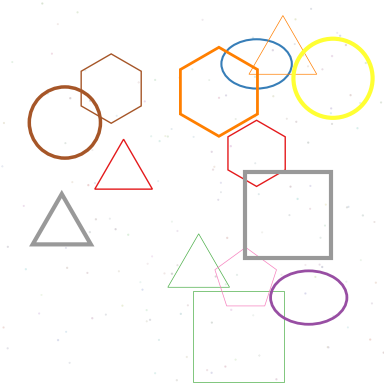[{"shape": "hexagon", "thickness": 1, "radius": 0.43, "center": [0.666, 0.602]}, {"shape": "triangle", "thickness": 1, "radius": 0.43, "center": [0.321, 0.552]}, {"shape": "oval", "thickness": 1.5, "radius": 0.46, "center": [0.667, 0.834]}, {"shape": "triangle", "thickness": 0.5, "radius": 0.46, "center": [0.516, 0.3]}, {"shape": "square", "thickness": 0.5, "radius": 0.59, "center": [0.62, 0.127]}, {"shape": "oval", "thickness": 2, "radius": 0.5, "center": [0.802, 0.227]}, {"shape": "triangle", "thickness": 0.5, "radius": 0.51, "center": [0.735, 0.858]}, {"shape": "hexagon", "thickness": 2, "radius": 0.58, "center": [0.569, 0.762]}, {"shape": "circle", "thickness": 3, "radius": 0.51, "center": [0.865, 0.797]}, {"shape": "hexagon", "thickness": 1, "radius": 0.45, "center": [0.289, 0.77]}, {"shape": "circle", "thickness": 2.5, "radius": 0.46, "center": [0.169, 0.682]}, {"shape": "pentagon", "thickness": 0.5, "radius": 0.42, "center": [0.638, 0.273]}, {"shape": "triangle", "thickness": 3, "radius": 0.44, "center": [0.16, 0.409]}, {"shape": "square", "thickness": 3, "radius": 0.56, "center": [0.749, 0.442]}]